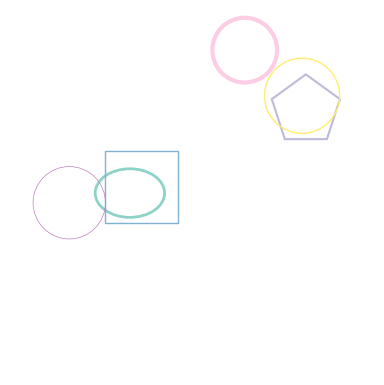[{"shape": "oval", "thickness": 2, "radius": 0.45, "center": [0.337, 0.499]}, {"shape": "pentagon", "thickness": 1.5, "radius": 0.46, "center": [0.794, 0.714]}, {"shape": "square", "thickness": 1, "radius": 0.47, "center": [0.368, 0.513]}, {"shape": "circle", "thickness": 3, "radius": 0.42, "center": [0.636, 0.87]}, {"shape": "circle", "thickness": 0.5, "radius": 0.47, "center": [0.18, 0.473]}, {"shape": "circle", "thickness": 1, "radius": 0.49, "center": [0.785, 0.751]}]